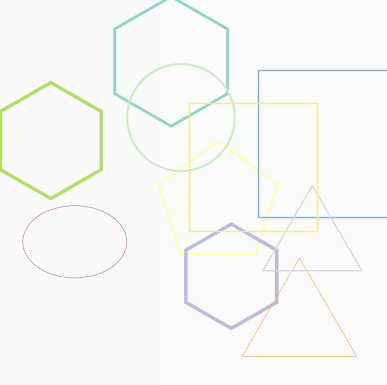[{"shape": "hexagon", "thickness": 2, "radius": 0.84, "center": [0.442, 0.841]}, {"shape": "pentagon", "thickness": 1.5, "radius": 0.81, "center": [0.563, 0.471]}, {"shape": "hexagon", "thickness": 2.5, "radius": 0.68, "center": [0.597, 0.282]}, {"shape": "square", "thickness": 1, "radius": 0.95, "center": [0.857, 0.627]}, {"shape": "triangle", "thickness": 0.5, "radius": 0.85, "center": [0.773, 0.16]}, {"shape": "hexagon", "thickness": 2.5, "radius": 0.75, "center": [0.131, 0.635]}, {"shape": "triangle", "thickness": 1, "radius": 0.74, "center": [0.806, 0.37]}, {"shape": "oval", "thickness": 0.5, "radius": 0.67, "center": [0.193, 0.372]}, {"shape": "circle", "thickness": 1.5, "radius": 0.69, "center": [0.467, 0.695]}, {"shape": "square", "thickness": 1, "radius": 0.83, "center": [0.653, 0.566]}]